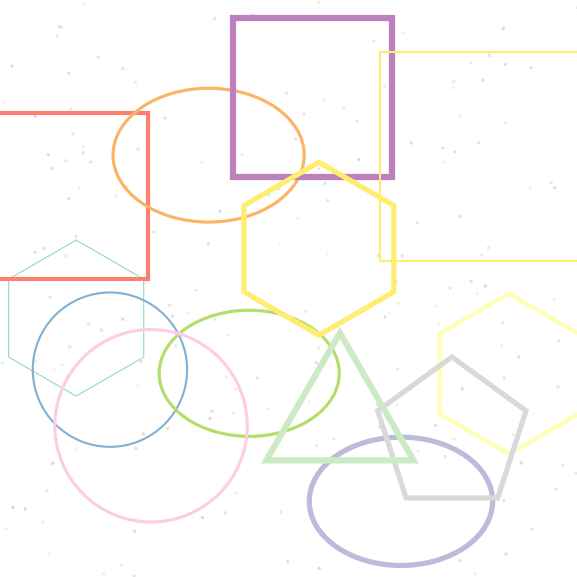[{"shape": "hexagon", "thickness": 0.5, "radius": 0.68, "center": [0.132, 0.448]}, {"shape": "hexagon", "thickness": 2, "radius": 0.69, "center": [0.881, 0.352]}, {"shape": "oval", "thickness": 2.5, "radius": 0.79, "center": [0.694, 0.131]}, {"shape": "square", "thickness": 2, "radius": 0.72, "center": [0.111, 0.66]}, {"shape": "circle", "thickness": 1, "radius": 0.67, "center": [0.19, 0.359]}, {"shape": "oval", "thickness": 1.5, "radius": 0.83, "center": [0.361, 0.73]}, {"shape": "oval", "thickness": 1.5, "radius": 0.78, "center": [0.432, 0.353]}, {"shape": "circle", "thickness": 1.5, "radius": 0.83, "center": [0.262, 0.262]}, {"shape": "pentagon", "thickness": 2.5, "radius": 0.67, "center": [0.782, 0.246]}, {"shape": "square", "thickness": 3, "radius": 0.69, "center": [0.541, 0.831]}, {"shape": "triangle", "thickness": 3, "radius": 0.74, "center": [0.589, 0.276]}, {"shape": "square", "thickness": 1, "radius": 0.91, "center": [0.839, 0.728]}, {"shape": "hexagon", "thickness": 2.5, "radius": 0.75, "center": [0.552, 0.569]}]